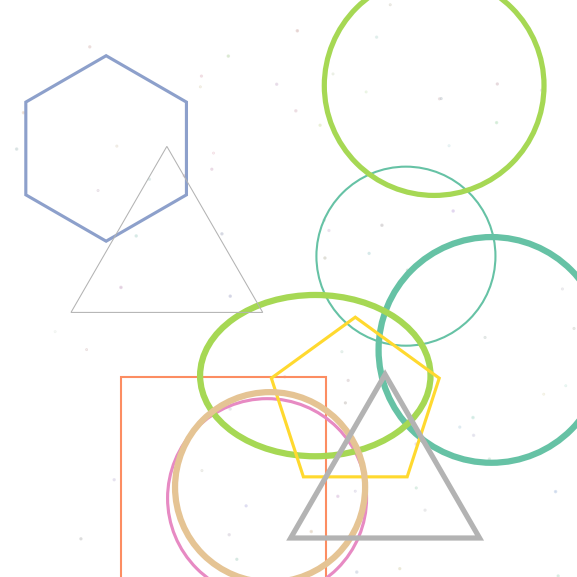[{"shape": "circle", "thickness": 1, "radius": 0.78, "center": [0.703, 0.556]}, {"shape": "circle", "thickness": 3, "radius": 0.98, "center": [0.851, 0.393]}, {"shape": "square", "thickness": 1, "radius": 0.89, "center": [0.387, 0.169]}, {"shape": "hexagon", "thickness": 1.5, "radius": 0.8, "center": [0.184, 0.742]}, {"shape": "circle", "thickness": 1.5, "radius": 0.86, "center": [0.462, 0.137]}, {"shape": "oval", "thickness": 3, "radius": 1.0, "center": [0.546, 0.349]}, {"shape": "circle", "thickness": 2.5, "radius": 0.95, "center": [0.752, 0.851]}, {"shape": "pentagon", "thickness": 1.5, "radius": 0.76, "center": [0.615, 0.297]}, {"shape": "circle", "thickness": 3, "radius": 0.82, "center": [0.468, 0.156]}, {"shape": "triangle", "thickness": 2.5, "radius": 0.94, "center": [0.667, 0.162]}, {"shape": "triangle", "thickness": 0.5, "radius": 0.96, "center": [0.289, 0.554]}]